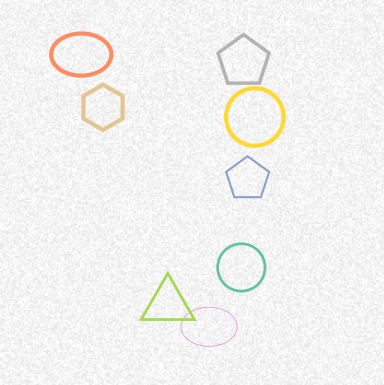[{"shape": "circle", "thickness": 2, "radius": 0.31, "center": [0.627, 0.305]}, {"shape": "oval", "thickness": 3, "radius": 0.39, "center": [0.211, 0.858]}, {"shape": "pentagon", "thickness": 1.5, "radius": 0.29, "center": [0.643, 0.535]}, {"shape": "oval", "thickness": 0.5, "radius": 0.36, "center": [0.543, 0.151]}, {"shape": "triangle", "thickness": 2, "radius": 0.4, "center": [0.436, 0.21]}, {"shape": "circle", "thickness": 3, "radius": 0.37, "center": [0.662, 0.696]}, {"shape": "hexagon", "thickness": 3, "radius": 0.29, "center": [0.268, 0.721]}, {"shape": "pentagon", "thickness": 2.5, "radius": 0.35, "center": [0.633, 0.84]}]